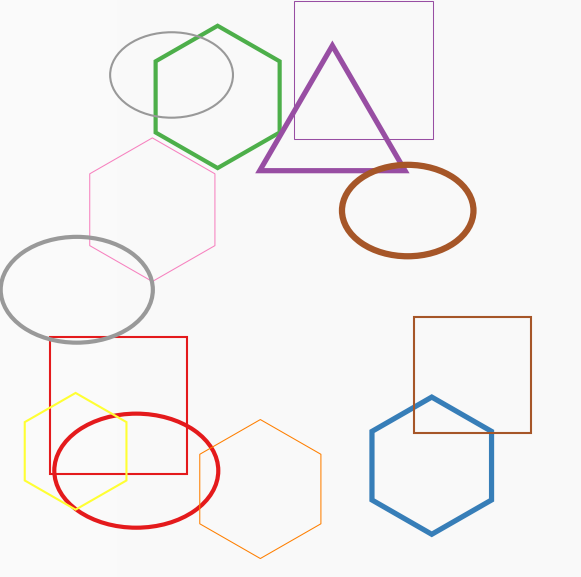[{"shape": "square", "thickness": 1, "radius": 0.59, "center": [0.204, 0.296]}, {"shape": "oval", "thickness": 2, "radius": 0.71, "center": [0.234, 0.184]}, {"shape": "hexagon", "thickness": 2.5, "radius": 0.59, "center": [0.743, 0.193]}, {"shape": "hexagon", "thickness": 2, "radius": 0.62, "center": [0.374, 0.831]}, {"shape": "square", "thickness": 0.5, "radius": 0.6, "center": [0.625, 0.878]}, {"shape": "triangle", "thickness": 2.5, "radius": 0.72, "center": [0.572, 0.776]}, {"shape": "hexagon", "thickness": 0.5, "radius": 0.6, "center": [0.448, 0.152]}, {"shape": "hexagon", "thickness": 1, "radius": 0.51, "center": [0.13, 0.218]}, {"shape": "oval", "thickness": 3, "radius": 0.57, "center": [0.701, 0.635]}, {"shape": "square", "thickness": 1, "radius": 0.51, "center": [0.813, 0.35]}, {"shape": "hexagon", "thickness": 0.5, "radius": 0.62, "center": [0.262, 0.636]}, {"shape": "oval", "thickness": 2, "radius": 0.65, "center": [0.132, 0.497]}, {"shape": "oval", "thickness": 1, "radius": 0.53, "center": [0.295, 0.869]}]